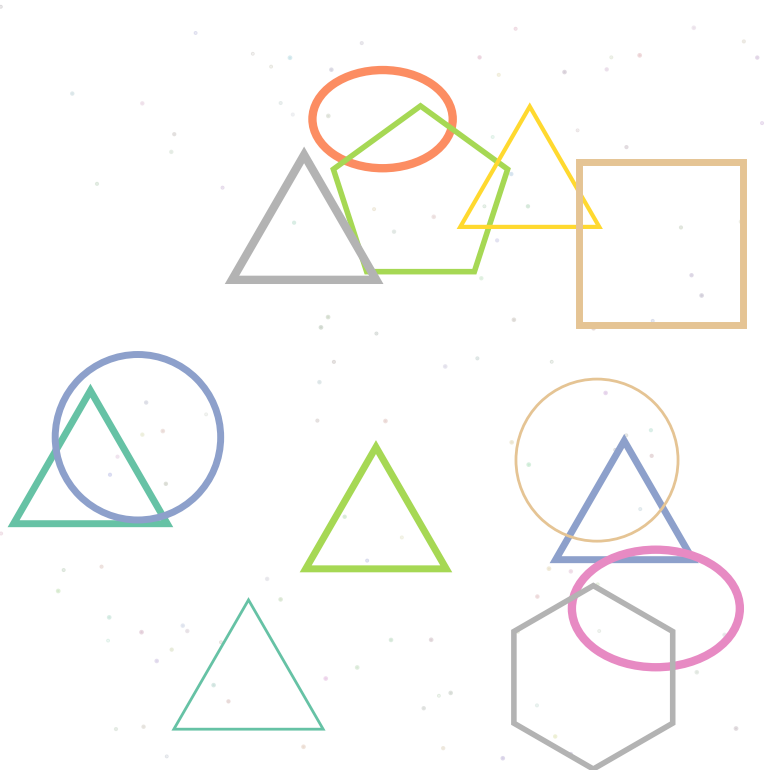[{"shape": "triangle", "thickness": 1, "radius": 0.56, "center": [0.323, 0.109]}, {"shape": "triangle", "thickness": 2.5, "radius": 0.58, "center": [0.117, 0.377]}, {"shape": "oval", "thickness": 3, "radius": 0.46, "center": [0.497, 0.845]}, {"shape": "circle", "thickness": 2.5, "radius": 0.54, "center": [0.179, 0.432]}, {"shape": "triangle", "thickness": 2.5, "radius": 0.51, "center": [0.811, 0.325]}, {"shape": "oval", "thickness": 3, "radius": 0.55, "center": [0.852, 0.21]}, {"shape": "pentagon", "thickness": 2, "radius": 0.59, "center": [0.546, 0.743]}, {"shape": "triangle", "thickness": 2.5, "radius": 0.53, "center": [0.488, 0.314]}, {"shape": "triangle", "thickness": 1.5, "radius": 0.52, "center": [0.688, 0.757]}, {"shape": "square", "thickness": 2.5, "radius": 0.53, "center": [0.858, 0.684]}, {"shape": "circle", "thickness": 1, "radius": 0.53, "center": [0.775, 0.402]}, {"shape": "triangle", "thickness": 3, "radius": 0.54, "center": [0.395, 0.691]}, {"shape": "hexagon", "thickness": 2, "radius": 0.6, "center": [0.771, 0.12]}]